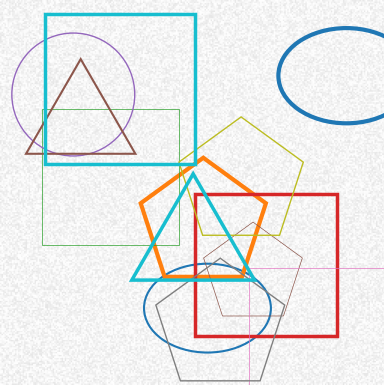[{"shape": "oval", "thickness": 3, "radius": 0.88, "center": [0.9, 0.803]}, {"shape": "oval", "thickness": 1.5, "radius": 0.82, "center": [0.539, 0.2]}, {"shape": "pentagon", "thickness": 3, "radius": 0.85, "center": [0.528, 0.419]}, {"shape": "square", "thickness": 0.5, "radius": 0.89, "center": [0.287, 0.541]}, {"shape": "square", "thickness": 2.5, "radius": 0.92, "center": [0.691, 0.311]}, {"shape": "circle", "thickness": 1, "radius": 0.8, "center": [0.19, 0.755]}, {"shape": "pentagon", "thickness": 0.5, "radius": 0.67, "center": [0.657, 0.288]}, {"shape": "triangle", "thickness": 1.5, "radius": 0.82, "center": [0.21, 0.683]}, {"shape": "square", "thickness": 0.5, "radius": 0.89, "center": [0.824, 0.126]}, {"shape": "pentagon", "thickness": 1, "radius": 0.88, "center": [0.572, 0.153]}, {"shape": "pentagon", "thickness": 1, "radius": 0.85, "center": [0.626, 0.526]}, {"shape": "square", "thickness": 2.5, "radius": 0.98, "center": [0.312, 0.769]}, {"shape": "triangle", "thickness": 2.5, "radius": 0.92, "center": [0.502, 0.364]}]